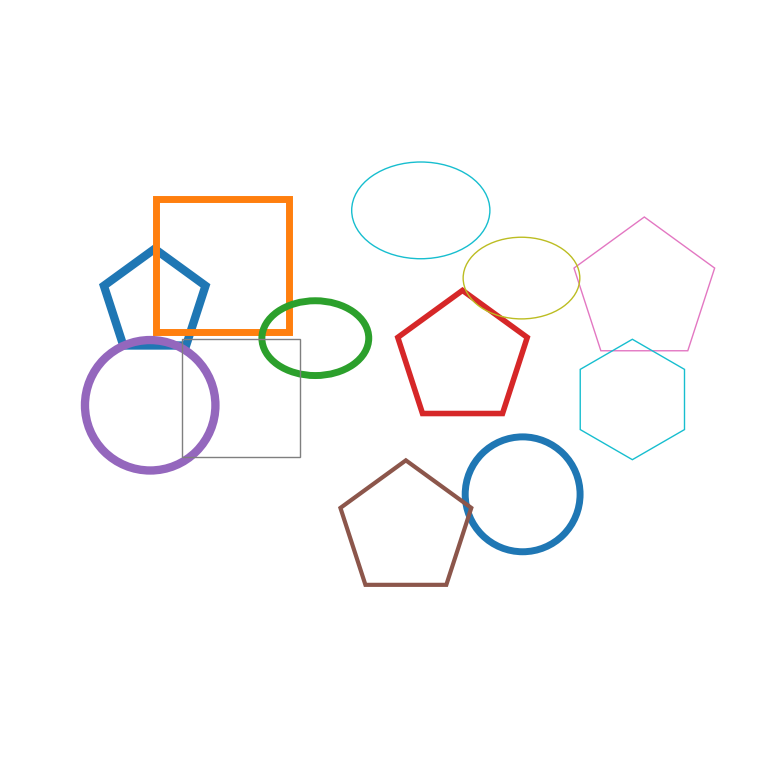[{"shape": "circle", "thickness": 2.5, "radius": 0.37, "center": [0.679, 0.358]}, {"shape": "pentagon", "thickness": 3, "radius": 0.35, "center": [0.201, 0.607]}, {"shape": "square", "thickness": 2.5, "radius": 0.43, "center": [0.289, 0.655]}, {"shape": "oval", "thickness": 2.5, "radius": 0.35, "center": [0.41, 0.561]}, {"shape": "pentagon", "thickness": 2, "radius": 0.44, "center": [0.601, 0.534]}, {"shape": "circle", "thickness": 3, "radius": 0.42, "center": [0.195, 0.474]}, {"shape": "pentagon", "thickness": 1.5, "radius": 0.45, "center": [0.527, 0.313]}, {"shape": "pentagon", "thickness": 0.5, "radius": 0.48, "center": [0.837, 0.622]}, {"shape": "square", "thickness": 0.5, "radius": 0.38, "center": [0.313, 0.483]}, {"shape": "oval", "thickness": 0.5, "radius": 0.38, "center": [0.677, 0.639]}, {"shape": "oval", "thickness": 0.5, "radius": 0.45, "center": [0.546, 0.727]}, {"shape": "hexagon", "thickness": 0.5, "radius": 0.39, "center": [0.821, 0.481]}]